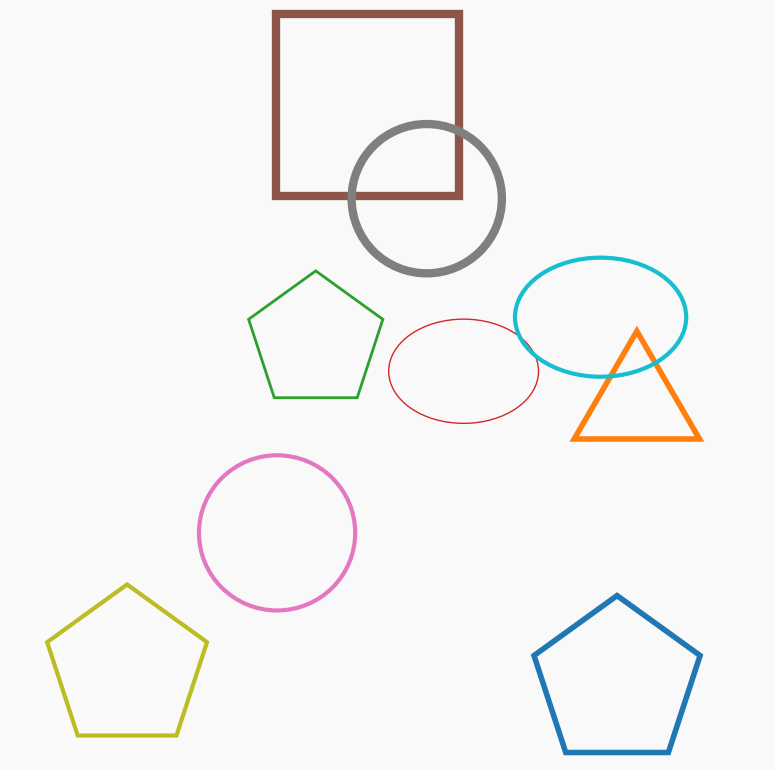[{"shape": "pentagon", "thickness": 2, "radius": 0.56, "center": [0.796, 0.114]}, {"shape": "triangle", "thickness": 2, "radius": 0.47, "center": [0.822, 0.477]}, {"shape": "pentagon", "thickness": 1, "radius": 0.46, "center": [0.407, 0.557]}, {"shape": "oval", "thickness": 0.5, "radius": 0.48, "center": [0.598, 0.518]}, {"shape": "square", "thickness": 3, "radius": 0.59, "center": [0.474, 0.863]}, {"shape": "circle", "thickness": 1.5, "radius": 0.5, "center": [0.358, 0.308]}, {"shape": "circle", "thickness": 3, "radius": 0.48, "center": [0.551, 0.742]}, {"shape": "pentagon", "thickness": 1.5, "radius": 0.54, "center": [0.164, 0.133]}, {"shape": "oval", "thickness": 1.5, "radius": 0.55, "center": [0.775, 0.588]}]